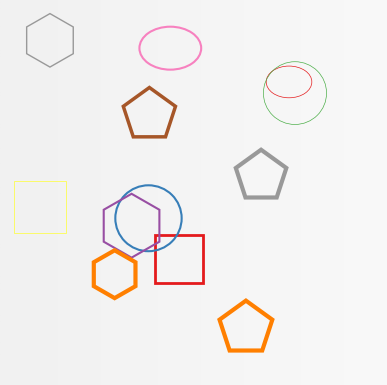[{"shape": "oval", "thickness": 0.5, "radius": 0.29, "center": [0.746, 0.787]}, {"shape": "square", "thickness": 2, "radius": 0.31, "center": [0.462, 0.326]}, {"shape": "circle", "thickness": 1.5, "radius": 0.43, "center": [0.383, 0.433]}, {"shape": "circle", "thickness": 0.5, "radius": 0.41, "center": [0.761, 0.758]}, {"shape": "hexagon", "thickness": 1.5, "radius": 0.41, "center": [0.339, 0.414]}, {"shape": "pentagon", "thickness": 3, "radius": 0.36, "center": [0.635, 0.147]}, {"shape": "hexagon", "thickness": 3, "radius": 0.31, "center": [0.296, 0.288]}, {"shape": "square", "thickness": 0.5, "radius": 0.34, "center": [0.103, 0.462]}, {"shape": "pentagon", "thickness": 2.5, "radius": 0.35, "center": [0.386, 0.702]}, {"shape": "oval", "thickness": 1.5, "radius": 0.4, "center": [0.44, 0.875]}, {"shape": "hexagon", "thickness": 1, "radius": 0.35, "center": [0.129, 0.895]}, {"shape": "pentagon", "thickness": 3, "radius": 0.34, "center": [0.674, 0.542]}]